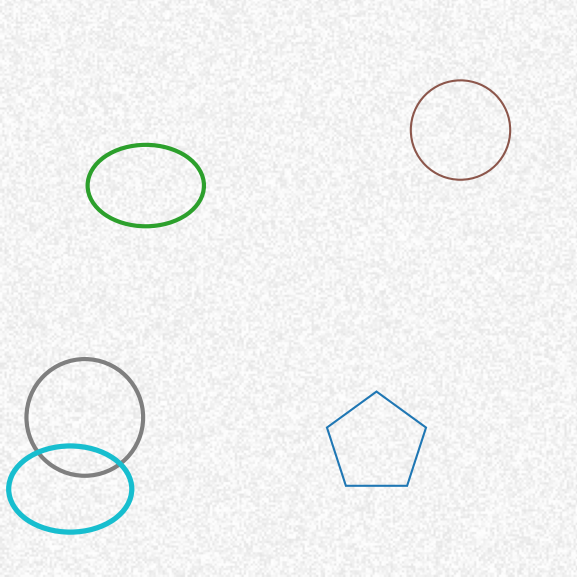[{"shape": "pentagon", "thickness": 1, "radius": 0.45, "center": [0.652, 0.231]}, {"shape": "oval", "thickness": 2, "radius": 0.5, "center": [0.252, 0.678]}, {"shape": "circle", "thickness": 1, "radius": 0.43, "center": [0.797, 0.774]}, {"shape": "circle", "thickness": 2, "radius": 0.51, "center": [0.147, 0.276]}, {"shape": "oval", "thickness": 2.5, "radius": 0.53, "center": [0.122, 0.152]}]